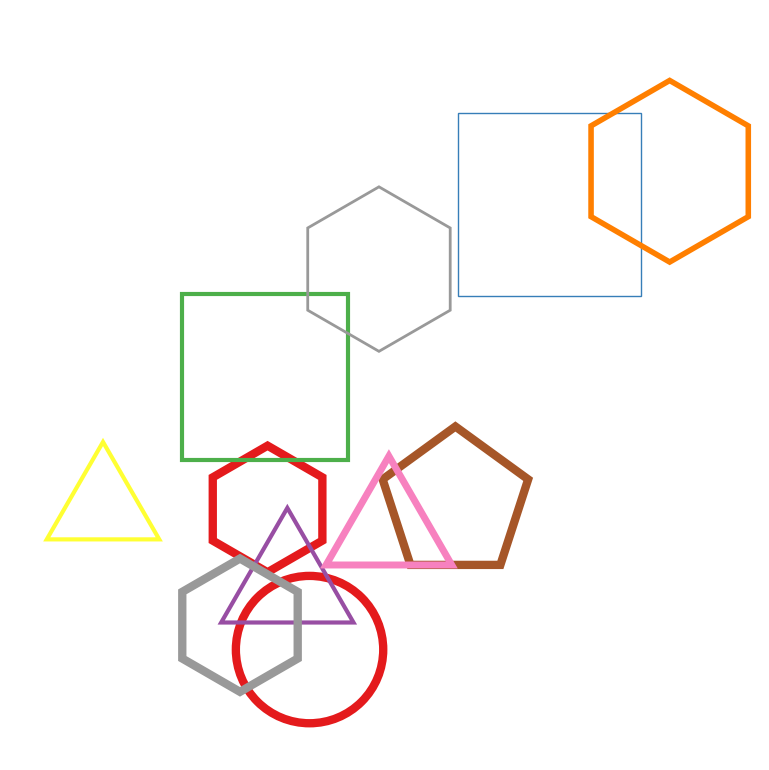[{"shape": "hexagon", "thickness": 3, "radius": 0.41, "center": [0.347, 0.339]}, {"shape": "circle", "thickness": 3, "radius": 0.48, "center": [0.402, 0.156]}, {"shape": "square", "thickness": 0.5, "radius": 0.6, "center": [0.714, 0.734]}, {"shape": "square", "thickness": 1.5, "radius": 0.54, "center": [0.344, 0.51]}, {"shape": "triangle", "thickness": 1.5, "radius": 0.5, "center": [0.373, 0.241]}, {"shape": "hexagon", "thickness": 2, "radius": 0.59, "center": [0.87, 0.778]}, {"shape": "triangle", "thickness": 1.5, "radius": 0.42, "center": [0.134, 0.342]}, {"shape": "pentagon", "thickness": 3, "radius": 0.5, "center": [0.591, 0.347]}, {"shape": "triangle", "thickness": 2.5, "radius": 0.47, "center": [0.505, 0.313]}, {"shape": "hexagon", "thickness": 3, "radius": 0.43, "center": [0.312, 0.188]}, {"shape": "hexagon", "thickness": 1, "radius": 0.53, "center": [0.492, 0.651]}]